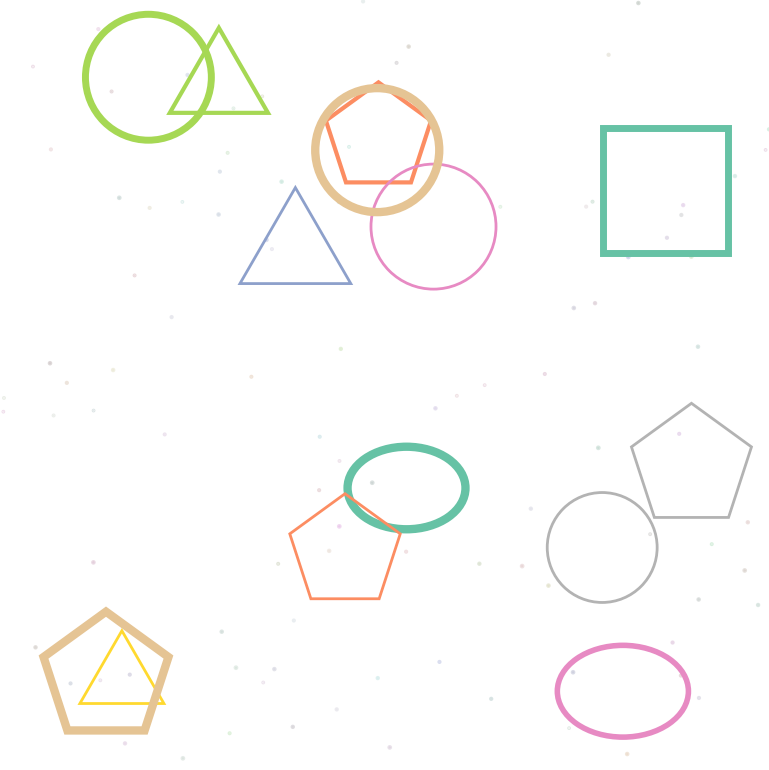[{"shape": "oval", "thickness": 3, "radius": 0.38, "center": [0.528, 0.366]}, {"shape": "square", "thickness": 2.5, "radius": 0.41, "center": [0.864, 0.752]}, {"shape": "pentagon", "thickness": 1, "radius": 0.38, "center": [0.448, 0.283]}, {"shape": "pentagon", "thickness": 1.5, "radius": 0.36, "center": [0.492, 0.821]}, {"shape": "triangle", "thickness": 1, "radius": 0.42, "center": [0.384, 0.673]}, {"shape": "circle", "thickness": 1, "radius": 0.41, "center": [0.563, 0.706]}, {"shape": "oval", "thickness": 2, "radius": 0.43, "center": [0.809, 0.102]}, {"shape": "circle", "thickness": 2.5, "radius": 0.41, "center": [0.193, 0.9]}, {"shape": "triangle", "thickness": 1.5, "radius": 0.37, "center": [0.284, 0.89]}, {"shape": "triangle", "thickness": 1, "radius": 0.31, "center": [0.158, 0.118]}, {"shape": "pentagon", "thickness": 3, "radius": 0.43, "center": [0.138, 0.12]}, {"shape": "circle", "thickness": 3, "radius": 0.4, "center": [0.49, 0.805]}, {"shape": "pentagon", "thickness": 1, "radius": 0.41, "center": [0.898, 0.394]}, {"shape": "circle", "thickness": 1, "radius": 0.36, "center": [0.782, 0.289]}]